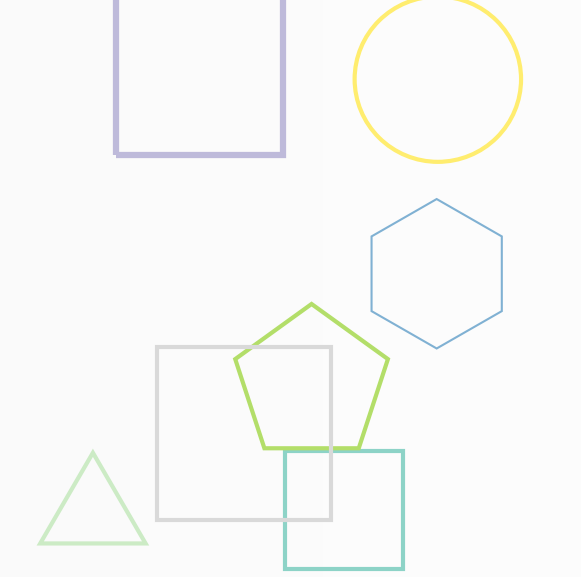[{"shape": "square", "thickness": 2, "radius": 0.51, "center": [0.592, 0.115]}, {"shape": "square", "thickness": 3, "radius": 0.72, "center": [0.343, 0.874]}, {"shape": "hexagon", "thickness": 1, "radius": 0.65, "center": [0.751, 0.525]}, {"shape": "pentagon", "thickness": 2, "radius": 0.69, "center": [0.536, 0.335]}, {"shape": "square", "thickness": 2, "radius": 0.75, "center": [0.42, 0.249]}, {"shape": "triangle", "thickness": 2, "radius": 0.52, "center": [0.16, 0.11]}, {"shape": "circle", "thickness": 2, "radius": 0.72, "center": [0.753, 0.862]}]